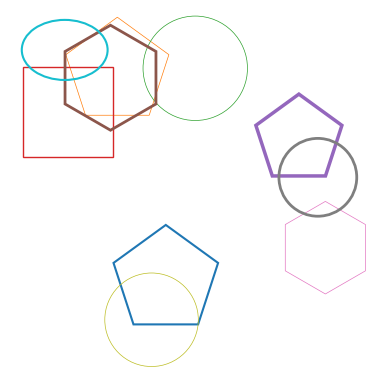[{"shape": "pentagon", "thickness": 1.5, "radius": 0.71, "center": [0.431, 0.273]}, {"shape": "pentagon", "thickness": 0.5, "radius": 0.7, "center": [0.305, 0.815]}, {"shape": "circle", "thickness": 0.5, "radius": 0.68, "center": [0.507, 0.823]}, {"shape": "square", "thickness": 1, "radius": 0.58, "center": [0.177, 0.708]}, {"shape": "pentagon", "thickness": 2.5, "radius": 0.59, "center": [0.776, 0.638]}, {"shape": "hexagon", "thickness": 2, "radius": 0.68, "center": [0.287, 0.798]}, {"shape": "hexagon", "thickness": 0.5, "radius": 0.6, "center": [0.845, 0.357]}, {"shape": "circle", "thickness": 2, "radius": 0.51, "center": [0.826, 0.539]}, {"shape": "circle", "thickness": 0.5, "radius": 0.61, "center": [0.394, 0.169]}, {"shape": "oval", "thickness": 1.5, "radius": 0.56, "center": [0.168, 0.87]}]